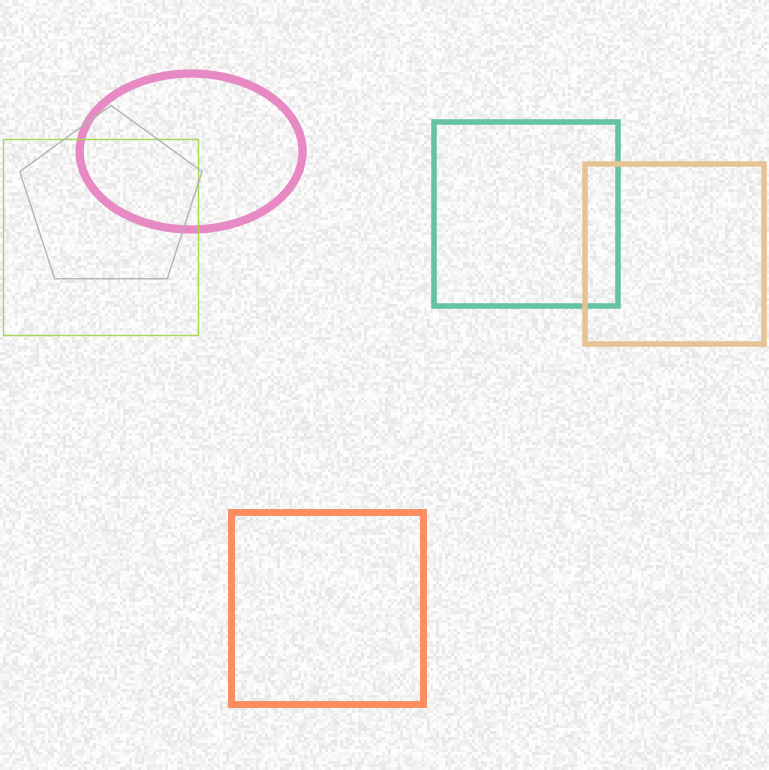[{"shape": "square", "thickness": 2, "radius": 0.6, "center": [0.683, 0.722]}, {"shape": "square", "thickness": 2.5, "radius": 0.62, "center": [0.425, 0.211]}, {"shape": "oval", "thickness": 3, "radius": 0.72, "center": [0.248, 0.803]}, {"shape": "square", "thickness": 0.5, "radius": 0.63, "center": [0.131, 0.692]}, {"shape": "square", "thickness": 2, "radius": 0.58, "center": [0.876, 0.67]}, {"shape": "pentagon", "thickness": 0.5, "radius": 0.62, "center": [0.144, 0.739]}]